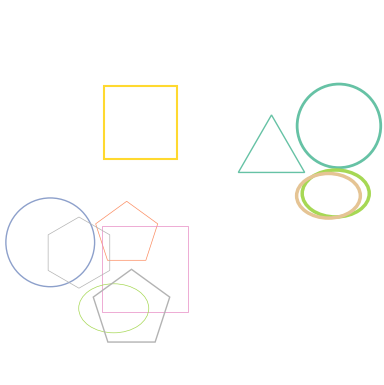[{"shape": "circle", "thickness": 2, "radius": 0.54, "center": [0.88, 0.673]}, {"shape": "triangle", "thickness": 1, "radius": 0.5, "center": [0.705, 0.602]}, {"shape": "pentagon", "thickness": 0.5, "radius": 0.42, "center": [0.329, 0.392]}, {"shape": "circle", "thickness": 1, "radius": 0.58, "center": [0.131, 0.371]}, {"shape": "square", "thickness": 0.5, "radius": 0.56, "center": [0.376, 0.302]}, {"shape": "oval", "thickness": 0.5, "radius": 0.45, "center": [0.295, 0.199]}, {"shape": "oval", "thickness": 2.5, "radius": 0.44, "center": [0.872, 0.497]}, {"shape": "square", "thickness": 1.5, "radius": 0.47, "center": [0.366, 0.682]}, {"shape": "oval", "thickness": 2.5, "radius": 0.41, "center": [0.853, 0.491]}, {"shape": "pentagon", "thickness": 1, "radius": 0.52, "center": [0.342, 0.196]}, {"shape": "hexagon", "thickness": 0.5, "radius": 0.46, "center": [0.205, 0.344]}]